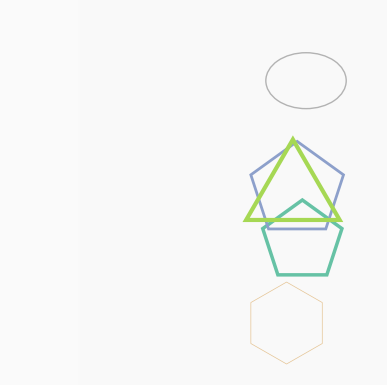[{"shape": "pentagon", "thickness": 2.5, "radius": 0.54, "center": [0.78, 0.373]}, {"shape": "pentagon", "thickness": 2, "radius": 0.63, "center": [0.767, 0.507]}, {"shape": "triangle", "thickness": 3, "radius": 0.7, "center": [0.756, 0.498]}, {"shape": "hexagon", "thickness": 0.5, "radius": 0.53, "center": [0.74, 0.161]}, {"shape": "oval", "thickness": 1, "radius": 0.52, "center": [0.79, 0.79]}]